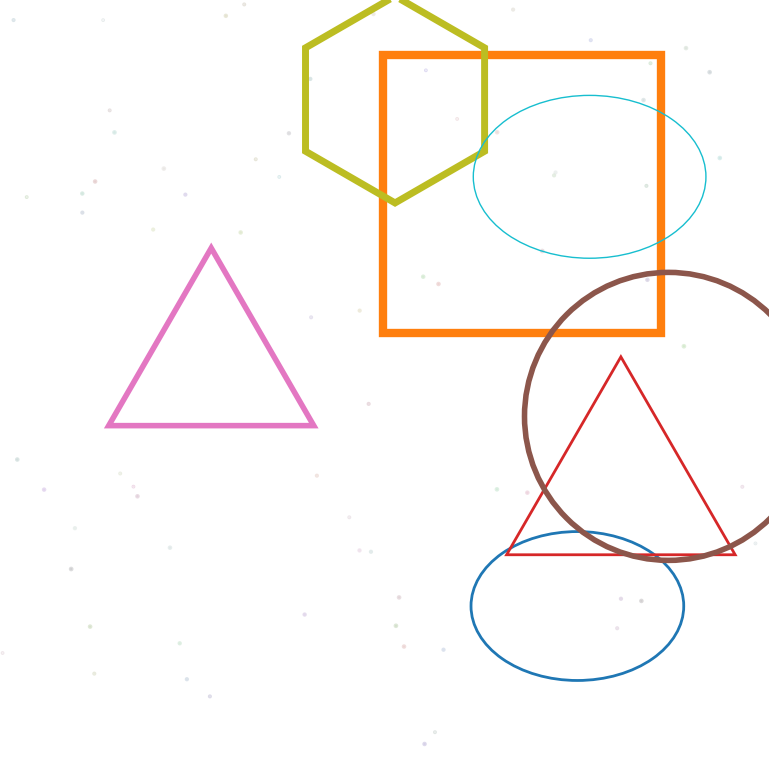[{"shape": "oval", "thickness": 1, "radius": 0.69, "center": [0.75, 0.213]}, {"shape": "square", "thickness": 3, "radius": 0.9, "center": [0.678, 0.748]}, {"shape": "triangle", "thickness": 1, "radius": 0.86, "center": [0.806, 0.365]}, {"shape": "circle", "thickness": 2, "radius": 0.94, "center": [0.868, 0.459]}, {"shape": "triangle", "thickness": 2, "radius": 0.77, "center": [0.274, 0.524]}, {"shape": "hexagon", "thickness": 2.5, "radius": 0.67, "center": [0.513, 0.871]}, {"shape": "oval", "thickness": 0.5, "radius": 0.76, "center": [0.766, 0.77]}]